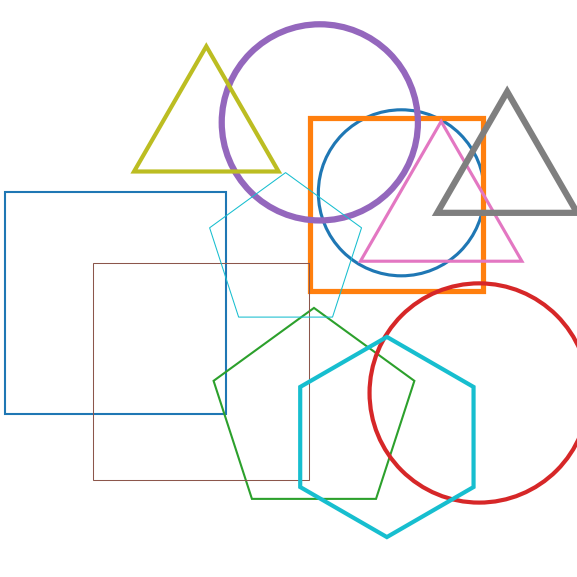[{"shape": "circle", "thickness": 1.5, "radius": 0.72, "center": [0.695, 0.665]}, {"shape": "square", "thickness": 1, "radius": 0.96, "center": [0.2, 0.475]}, {"shape": "square", "thickness": 2.5, "radius": 0.75, "center": [0.687, 0.644]}, {"shape": "pentagon", "thickness": 1, "radius": 0.91, "center": [0.544, 0.283]}, {"shape": "circle", "thickness": 2, "radius": 0.95, "center": [0.83, 0.319]}, {"shape": "circle", "thickness": 3, "radius": 0.85, "center": [0.554, 0.787]}, {"shape": "square", "thickness": 0.5, "radius": 0.94, "center": [0.348, 0.356]}, {"shape": "triangle", "thickness": 1.5, "radius": 0.81, "center": [0.764, 0.628]}, {"shape": "triangle", "thickness": 3, "radius": 0.7, "center": [0.878, 0.701]}, {"shape": "triangle", "thickness": 2, "radius": 0.72, "center": [0.357, 0.774]}, {"shape": "hexagon", "thickness": 2, "radius": 0.87, "center": [0.67, 0.242]}, {"shape": "pentagon", "thickness": 0.5, "radius": 0.69, "center": [0.495, 0.562]}]